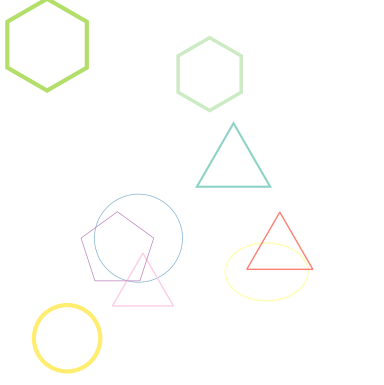[{"shape": "triangle", "thickness": 1.5, "radius": 0.55, "center": [0.607, 0.57]}, {"shape": "oval", "thickness": 1, "radius": 0.54, "center": [0.693, 0.294]}, {"shape": "triangle", "thickness": 1, "radius": 0.5, "center": [0.727, 0.35]}, {"shape": "circle", "thickness": 0.5, "radius": 0.57, "center": [0.36, 0.381]}, {"shape": "hexagon", "thickness": 3, "radius": 0.6, "center": [0.122, 0.884]}, {"shape": "triangle", "thickness": 1, "radius": 0.46, "center": [0.371, 0.251]}, {"shape": "pentagon", "thickness": 0.5, "radius": 0.5, "center": [0.305, 0.351]}, {"shape": "hexagon", "thickness": 2.5, "radius": 0.47, "center": [0.545, 0.808]}, {"shape": "circle", "thickness": 3, "radius": 0.43, "center": [0.174, 0.121]}]